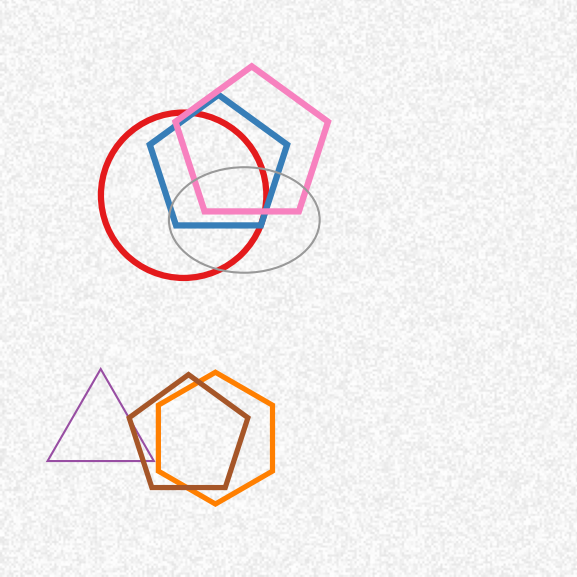[{"shape": "circle", "thickness": 3, "radius": 0.72, "center": [0.318, 0.661]}, {"shape": "pentagon", "thickness": 3, "radius": 0.63, "center": [0.378, 0.71]}, {"shape": "triangle", "thickness": 1, "radius": 0.53, "center": [0.174, 0.254]}, {"shape": "hexagon", "thickness": 2.5, "radius": 0.57, "center": [0.373, 0.24]}, {"shape": "pentagon", "thickness": 2.5, "radius": 0.54, "center": [0.326, 0.242]}, {"shape": "pentagon", "thickness": 3, "radius": 0.69, "center": [0.436, 0.745]}, {"shape": "oval", "thickness": 1, "radius": 0.65, "center": [0.423, 0.618]}]